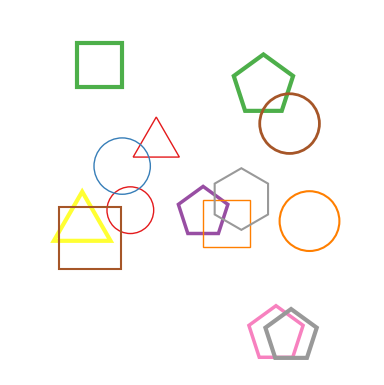[{"shape": "circle", "thickness": 1, "radius": 0.3, "center": [0.339, 0.454]}, {"shape": "triangle", "thickness": 1, "radius": 0.35, "center": [0.406, 0.627]}, {"shape": "circle", "thickness": 1, "radius": 0.37, "center": [0.317, 0.569]}, {"shape": "square", "thickness": 3, "radius": 0.29, "center": [0.258, 0.831]}, {"shape": "pentagon", "thickness": 3, "radius": 0.41, "center": [0.684, 0.778]}, {"shape": "pentagon", "thickness": 2.5, "radius": 0.34, "center": [0.528, 0.448]}, {"shape": "circle", "thickness": 1.5, "radius": 0.39, "center": [0.804, 0.426]}, {"shape": "square", "thickness": 1, "radius": 0.3, "center": [0.589, 0.42]}, {"shape": "triangle", "thickness": 3, "radius": 0.43, "center": [0.213, 0.417]}, {"shape": "square", "thickness": 1.5, "radius": 0.4, "center": [0.233, 0.381]}, {"shape": "circle", "thickness": 2, "radius": 0.39, "center": [0.752, 0.679]}, {"shape": "pentagon", "thickness": 2.5, "radius": 0.37, "center": [0.717, 0.132]}, {"shape": "pentagon", "thickness": 3, "radius": 0.35, "center": [0.756, 0.127]}, {"shape": "hexagon", "thickness": 1.5, "radius": 0.4, "center": [0.627, 0.483]}]